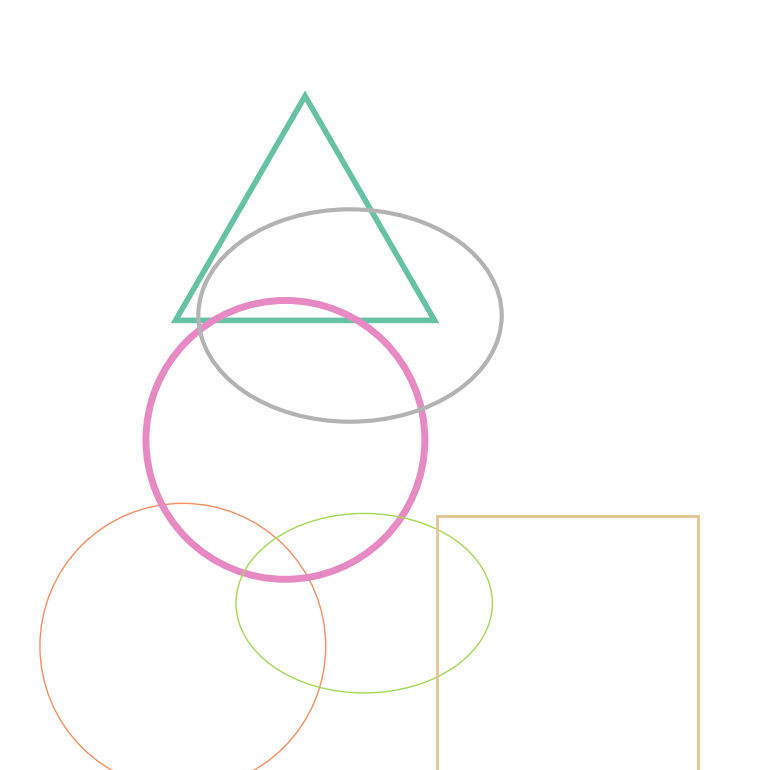[{"shape": "triangle", "thickness": 2, "radius": 0.97, "center": [0.396, 0.681]}, {"shape": "circle", "thickness": 0.5, "radius": 0.93, "center": [0.237, 0.161]}, {"shape": "circle", "thickness": 2.5, "radius": 0.91, "center": [0.371, 0.429]}, {"shape": "oval", "thickness": 0.5, "radius": 0.83, "center": [0.473, 0.217]}, {"shape": "square", "thickness": 1, "radius": 0.85, "center": [0.737, 0.161]}, {"shape": "oval", "thickness": 1.5, "radius": 0.99, "center": [0.455, 0.59]}]